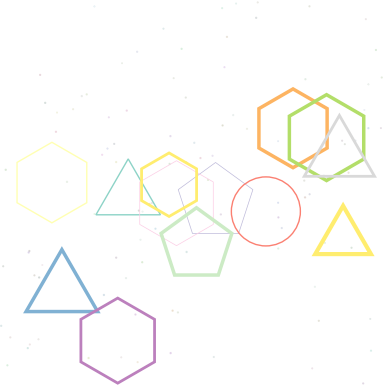[{"shape": "triangle", "thickness": 1, "radius": 0.48, "center": [0.333, 0.49]}, {"shape": "hexagon", "thickness": 1, "radius": 0.52, "center": [0.135, 0.526]}, {"shape": "pentagon", "thickness": 0.5, "radius": 0.51, "center": [0.56, 0.476]}, {"shape": "circle", "thickness": 1, "radius": 0.45, "center": [0.691, 0.451]}, {"shape": "triangle", "thickness": 2.5, "radius": 0.54, "center": [0.161, 0.244]}, {"shape": "hexagon", "thickness": 2.5, "radius": 0.51, "center": [0.761, 0.667]}, {"shape": "hexagon", "thickness": 2.5, "radius": 0.56, "center": [0.848, 0.643]}, {"shape": "hexagon", "thickness": 0.5, "radius": 0.55, "center": [0.458, 0.472]}, {"shape": "triangle", "thickness": 2, "radius": 0.53, "center": [0.882, 0.595]}, {"shape": "hexagon", "thickness": 2, "radius": 0.55, "center": [0.306, 0.115]}, {"shape": "pentagon", "thickness": 2.5, "radius": 0.48, "center": [0.51, 0.364]}, {"shape": "triangle", "thickness": 3, "radius": 0.42, "center": [0.891, 0.382]}, {"shape": "hexagon", "thickness": 2, "radius": 0.41, "center": [0.439, 0.52]}]